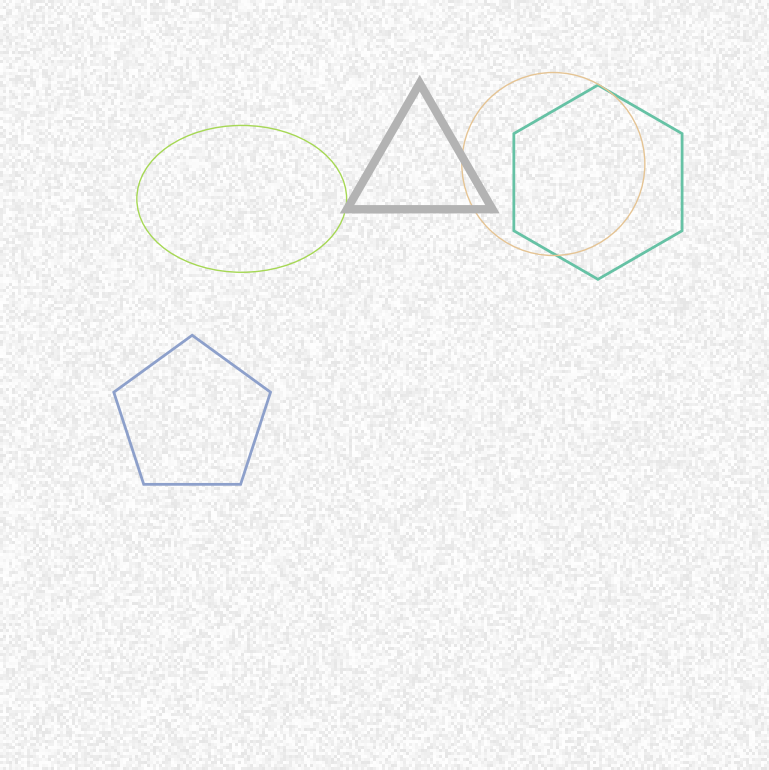[{"shape": "hexagon", "thickness": 1, "radius": 0.63, "center": [0.777, 0.763]}, {"shape": "pentagon", "thickness": 1, "radius": 0.54, "center": [0.25, 0.458]}, {"shape": "oval", "thickness": 0.5, "radius": 0.68, "center": [0.314, 0.742]}, {"shape": "circle", "thickness": 0.5, "radius": 0.59, "center": [0.719, 0.787]}, {"shape": "triangle", "thickness": 3, "radius": 0.55, "center": [0.545, 0.783]}]